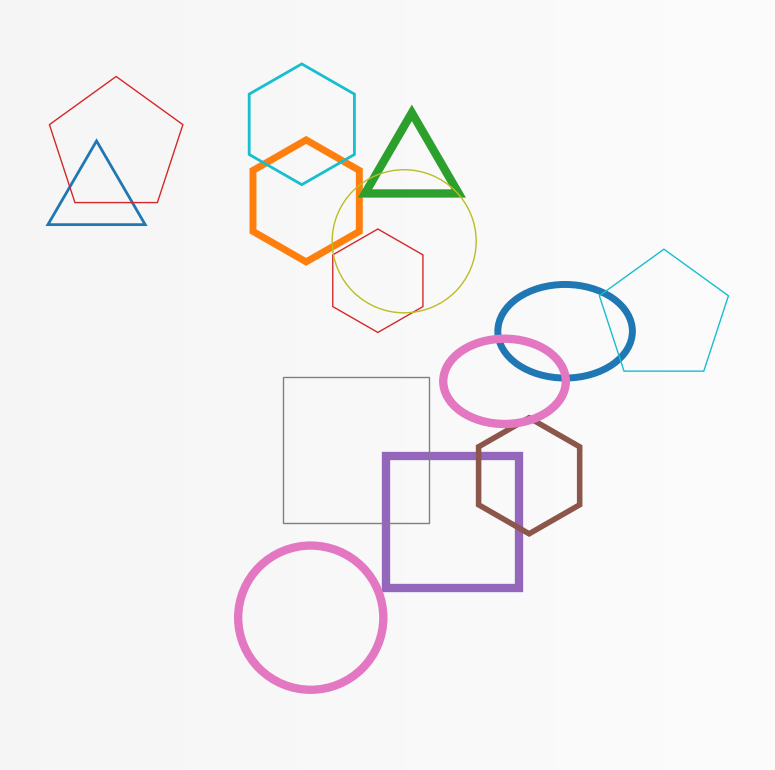[{"shape": "oval", "thickness": 2.5, "radius": 0.43, "center": [0.729, 0.57]}, {"shape": "triangle", "thickness": 1, "radius": 0.36, "center": [0.125, 0.744]}, {"shape": "hexagon", "thickness": 2.5, "radius": 0.4, "center": [0.395, 0.739]}, {"shape": "triangle", "thickness": 3, "radius": 0.35, "center": [0.531, 0.784]}, {"shape": "pentagon", "thickness": 0.5, "radius": 0.45, "center": [0.15, 0.81]}, {"shape": "hexagon", "thickness": 0.5, "radius": 0.34, "center": [0.488, 0.635]}, {"shape": "square", "thickness": 3, "radius": 0.43, "center": [0.584, 0.322]}, {"shape": "hexagon", "thickness": 2, "radius": 0.38, "center": [0.683, 0.382]}, {"shape": "oval", "thickness": 3, "radius": 0.4, "center": [0.651, 0.505]}, {"shape": "circle", "thickness": 3, "radius": 0.47, "center": [0.401, 0.198]}, {"shape": "square", "thickness": 0.5, "radius": 0.47, "center": [0.459, 0.415]}, {"shape": "circle", "thickness": 0.5, "radius": 0.46, "center": [0.521, 0.687]}, {"shape": "hexagon", "thickness": 1, "radius": 0.39, "center": [0.389, 0.839]}, {"shape": "pentagon", "thickness": 0.5, "radius": 0.44, "center": [0.857, 0.589]}]